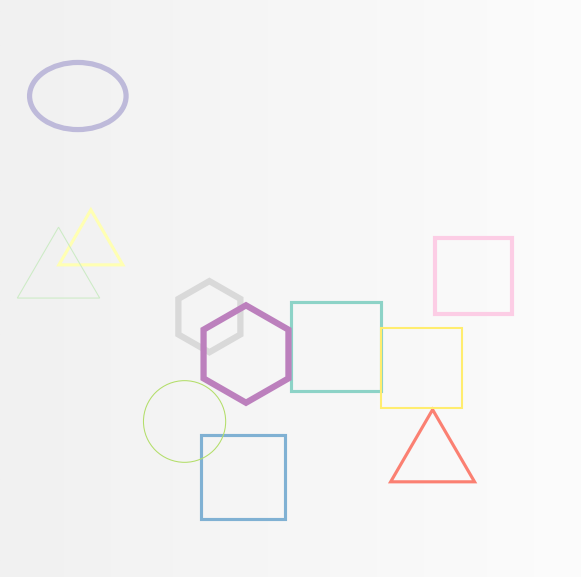[{"shape": "square", "thickness": 1.5, "radius": 0.39, "center": [0.578, 0.4]}, {"shape": "triangle", "thickness": 1.5, "radius": 0.32, "center": [0.156, 0.572]}, {"shape": "oval", "thickness": 2.5, "radius": 0.42, "center": [0.134, 0.833]}, {"shape": "triangle", "thickness": 1.5, "radius": 0.42, "center": [0.744, 0.206]}, {"shape": "square", "thickness": 1.5, "radius": 0.36, "center": [0.418, 0.173]}, {"shape": "circle", "thickness": 0.5, "radius": 0.35, "center": [0.318, 0.269]}, {"shape": "square", "thickness": 2, "radius": 0.33, "center": [0.814, 0.521]}, {"shape": "hexagon", "thickness": 3, "radius": 0.31, "center": [0.36, 0.451]}, {"shape": "hexagon", "thickness": 3, "radius": 0.42, "center": [0.423, 0.386]}, {"shape": "triangle", "thickness": 0.5, "radius": 0.41, "center": [0.101, 0.524]}, {"shape": "square", "thickness": 1, "radius": 0.35, "center": [0.725, 0.362]}]